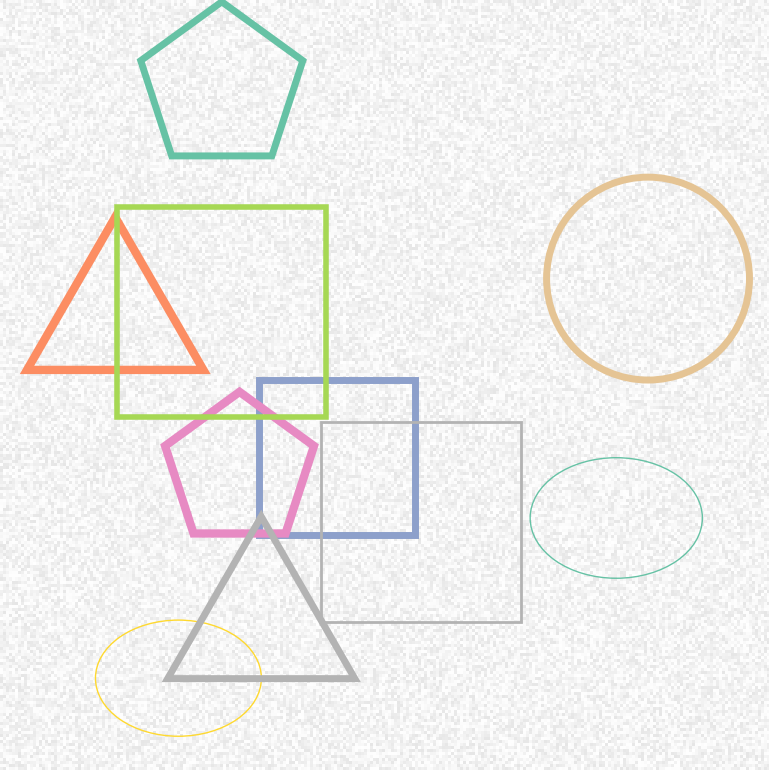[{"shape": "oval", "thickness": 0.5, "radius": 0.56, "center": [0.8, 0.327]}, {"shape": "pentagon", "thickness": 2.5, "radius": 0.55, "center": [0.288, 0.887]}, {"shape": "triangle", "thickness": 3, "radius": 0.66, "center": [0.15, 0.586]}, {"shape": "square", "thickness": 2.5, "radius": 0.51, "center": [0.437, 0.406]}, {"shape": "pentagon", "thickness": 3, "radius": 0.51, "center": [0.311, 0.389]}, {"shape": "square", "thickness": 2, "radius": 0.68, "center": [0.288, 0.595]}, {"shape": "oval", "thickness": 0.5, "radius": 0.54, "center": [0.232, 0.119]}, {"shape": "circle", "thickness": 2.5, "radius": 0.66, "center": [0.842, 0.638]}, {"shape": "square", "thickness": 1, "radius": 0.65, "center": [0.547, 0.322]}, {"shape": "triangle", "thickness": 2.5, "radius": 0.7, "center": [0.339, 0.189]}]